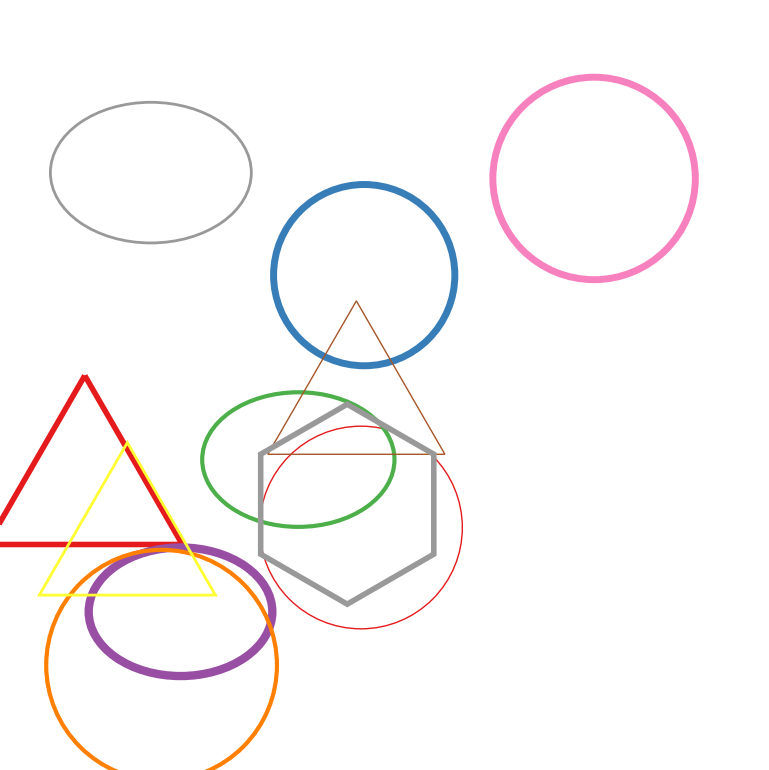[{"shape": "triangle", "thickness": 2, "radius": 0.73, "center": [0.11, 0.366]}, {"shape": "circle", "thickness": 0.5, "radius": 0.66, "center": [0.469, 0.315]}, {"shape": "circle", "thickness": 2.5, "radius": 0.59, "center": [0.473, 0.643]}, {"shape": "oval", "thickness": 1.5, "radius": 0.62, "center": [0.387, 0.403]}, {"shape": "oval", "thickness": 3, "radius": 0.6, "center": [0.234, 0.206]}, {"shape": "circle", "thickness": 1.5, "radius": 0.75, "center": [0.21, 0.136]}, {"shape": "triangle", "thickness": 1, "radius": 0.66, "center": [0.165, 0.293]}, {"shape": "triangle", "thickness": 0.5, "radius": 0.66, "center": [0.463, 0.476]}, {"shape": "circle", "thickness": 2.5, "radius": 0.66, "center": [0.772, 0.768]}, {"shape": "hexagon", "thickness": 2, "radius": 0.65, "center": [0.451, 0.345]}, {"shape": "oval", "thickness": 1, "radius": 0.65, "center": [0.196, 0.776]}]